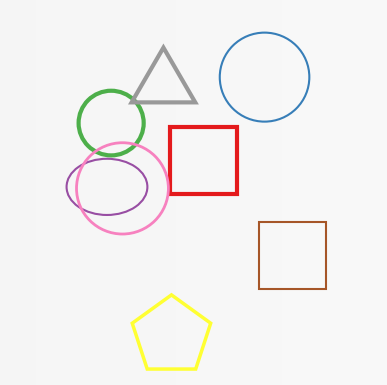[{"shape": "square", "thickness": 3, "radius": 0.43, "center": [0.526, 0.582]}, {"shape": "circle", "thickness": 1.5, "radius": 0.58, "center": [0.683, 0.8]}, {"shape": "circle", "thickness": 3, "radius": 0.42, "center": [0.287, 0.68]}, {"shape": "oval", "thickness": 1.5, "radius": 0.52, "center": [0.276, 0.515]}, {"shape": "pentagon", "thickness": 2.5, "radius": 0.53, "center": [0.442, 0.128]}, {"shape": "square", "thickness": 1.5, "radius": 0.43, "center": [0.754, 0.336]}, {"shape": "circle", "thickness": 2, "radius": 0.59, "center": [0.316, 0.511]}, {"shape": "triangle", "thickness": 3, "radius": 0.47, "center": [0.422, 0.781]}]